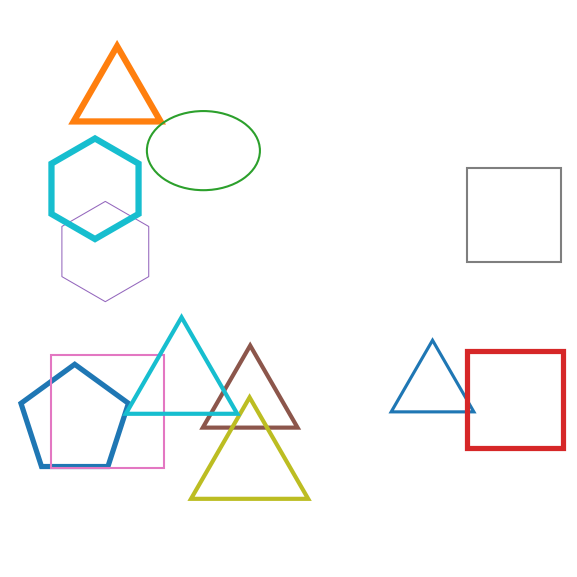[{"shape": "pentagon", "thickness": 2.5, "radius": 0.49, "center": [0.129, 0.27]}, {"shape": "triangle", "thickness": 1.5, "radius": 0.41, "center": [0.749, 0.327]}, {"shape": "triangle", "thickness": 3, "radius": 0.43, "center": [0.203, 0.832]}, {"shape": "oval", "thickness": 1, "radius": 0.49, "center": [0.352, 0.738]}, {"shape": "square", "thickness": 2.5, "radius": 0.42, "center": [0.892, 0.308]}, {"shape": "hexagon", "thickness": 0.5, "radius": 0.43, "center": [0.182, 0.564]}, {"shape": "triangle", "thickness": 2, "radius": 0.47, "center": [0.433, 0.306]}, {"shape": "square", "thickness": 1, "radius": 0.49, "center": [0.186, 0.286]}, {"shape": "square", "thickness": 1, "radius": 0.41, "center": [0.89, 0.627]}, {"shape": "triangle", "thickness": 2, "radius": 0.59, "center": [0.432, 0.194]}, {"shape": "triangle", "thickness": 2, "radius": 0.56, "center": [0.314, 0.338]}, {"shape": "hexagon", "thickness": 3, "radius": 0.44, "center": [0.165, 0.672]}]